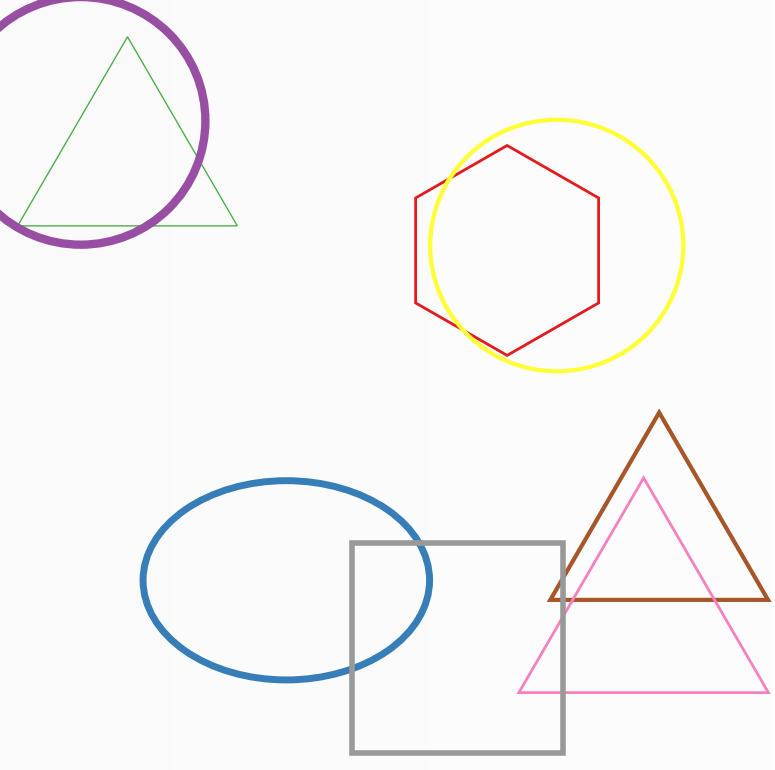[{"shape": "hexagon", "thickness": 1, "radius": 0.68, "center": [0.654, 0.675]}, {"shape": "oval", "thickness": 2.5, "radius": 0.92, "center": [0.369, 0.246]}, {"shape": "triangle", "thickness": 0.5, "radius": 0.82, "center": [0.165, 0.788]}, {"shape": "circle", "thickness": 3, "radius": 0.8, "center": [0.104, 0.843]}, {"shape": "circle", "thickness": 1.5, "radius": 0.82, "center": [0.718, 0.681]}, {"shape": "triangle", "thickness": 1.5, "radius": 0.81, "center": [0.851, 0.302]}, {"shape": "triangle", "thickness": 1, "radius": 0.93, "center": [0.83, 0.193]}, {"shape": "square", "thickness": 2, "radius": 0.68, "center": [0.59, 0.159]}]